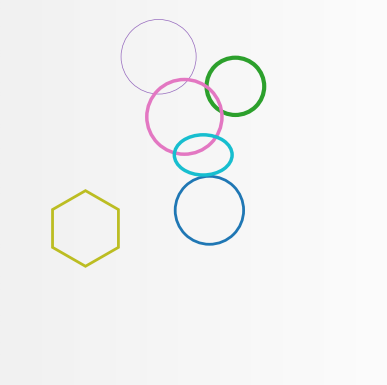[{"shape": "circle", "thickness": 2, "radius": 0.44, "center": [0.54, 0.454]}, {"shape": "circle", "thickness": 3, "radius": 0.37, "center": [0.607, 0.776]}, {"shape": "circle", "thickness": 0.5, "radius": 0.48, "center": [0.409, 0.853]}, {"shape": "circle", "thickness": 2.5, "radius": 0.48, "center": [0.476, 0.696]}, {"shape": "hexagon", "thickness": 2, "radius": 0.49, "center": [0.221, 0.407]}, {"shape": "oval", "thickness": 2.5, "radius": 0.37, "center": [0.524, 0.598]}]